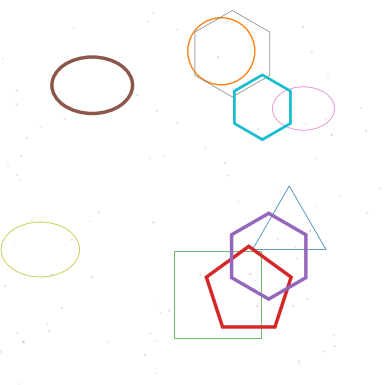[{"shape": "triangle", "thickness": 0.5, "radius": 0.55, "center": [0.751, 0.407]}, {"shape": "circle", "thickness": 1, "radius": 0.44, "center": [0.575, 0.867]}, {"shape": "square", "thickness": 0.5, "radius": 0.56, "center": [0.565, 0.236]}, {"shape": "pentagon", "thickness": 2.5, "radius": 0.58, "center": [0.646, 0.244]}, {"shape": "hexagon", "thickness": 2.5, "radius": 0.56, "center": [0.698, 0.335]}, {"shape": "oval", "thickness": 2.5, "radius": 0.52, "center": [0.24, 0.779]}, {"shape": "oval", "thickness": 0.5, "radius": 0.4, "center": [0.788, 0.718]}, {"shape": "hexagon", "thickness": 0.5, "radius": 0.56, "center": [0.603, 0.86]}, {"shape": "oval", "thickness": 0.5, "radius": 0.51, "center": [0.105, 0.352]}, {"shape": "hexagon", "thickness": 2, "radius": 0.42, "center": [0.682, 0.721]}]